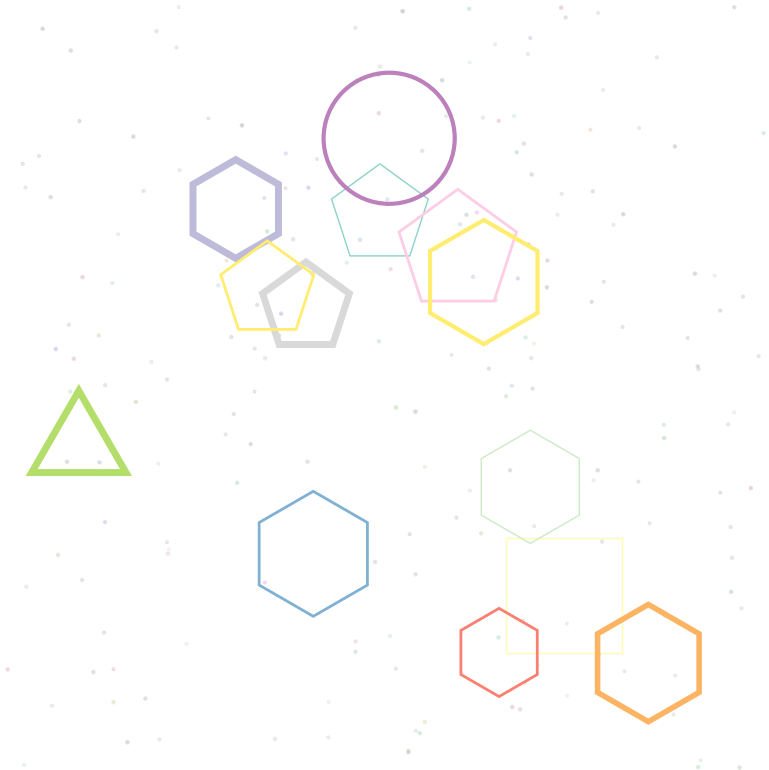[{"shape": "pentagon", "thickness": 0.5, "radius": 0.33, "center": [0.493, 0.721]}, {"shape": "square", "thickness": 0.5, "radius": 0.37, "center": [0.732, 0.226]}, {"shape": "hexagon", "thickness": 2.5, "radius": 0.32, "center": [0.306, 0.729]}, {"shape": "hexagon", "thickness": 1, "radius": 0.29, "center": [0.648, 0.153]}, {"shape": "hexagon", "thickness": 1, "radius": 0.41, "center": [0.407, 0.281]}, {"shape": "hexagon", "thickness": 2, "radius": 0.38, "center": [0.842, 0.139]}, {"shape": "triangle", "thickness": 2.5, "radius": 0.35, "center": [0.102, 0.422]}, {"shape": "pentagon", "thickness": 1, "radius": 0.4, "center": [0.595, 0.674]}, {"shape": "pentagon", "thickness": 2.5, "radius": 0.3, "center": [0.397, 0.6]}, {"shape": "circle", "thickness": 1.5, "radius": 0.43, "center": [0.505, 0.82]}, {"shape": "hexagon", "thickness": 0.5, "radius": 0.37, "center": [0.689, 0.368]}, {"shape": "hexagon", "thickness": 1.5, "radius": 0.4, "center": [0.628, 0.634]}, {"shape": "pentagon", "thickness": 1, "radius": 0.32, "center": [0.347, 0.624]}]